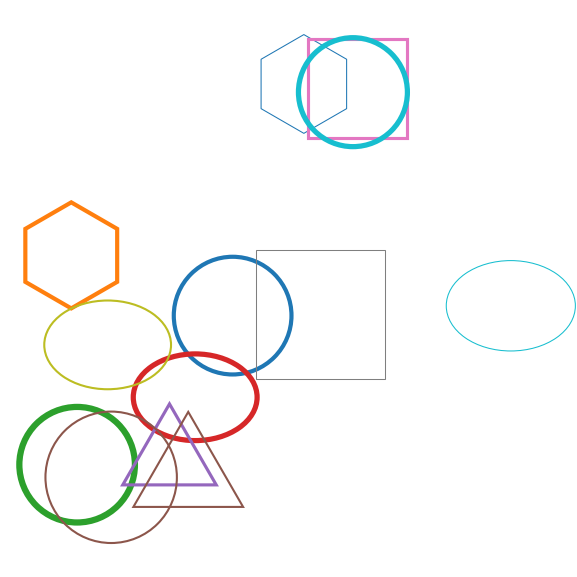[{"shape": "circle", "thickness": 2, "radius": 0.51, "center": [0.403, 0.453]}, {"shape": "hexagon", "thickness": 0.5, "radius": 0.43, "center": [0.526, 0.854]}, {"shape": "hexagon", "thickness": 2, "radius": 0.46, "center": [0.123, 0.557]}, {"shape": "circle", "thickness": 3, "radius": 0.5, "center": [0.134, 0.194]}, {"shape": "oval", "thickness": 2.5, "radius": 0.54, "center": [0.338, 0.311]}, {"shape": "triangle", "thickness": 1.5, "radius": 0.47, "center": [0.294, 0.206]}, {"shape": "triangle", "thickness": 1, "radius": 0.55, "center": [0.326, 0.176]}, {"shape": "circle", "thickness": 1, "radius": 0.57, "center": [0.192, 0.173]}, {"shape": "square", "thickness": 1.5, "radius": 0.43, "center": [0.619, 0.846]}, {"shape": "square", "thickness": 0.5, "radius": 0.56, "center": [0.555, 0.455]}, {"shape": "oval", "thickness": 1, "radius": 0.55, "center": [0.186, 0.402]}, {"shape": "oval", "thickness": 0.5, "radius": 0.56, "center": [0.885, 0.47]}, {"shape": "circle", "thickness": 2.5, "radius": 0.47, "center": [0.611, 0.84]}]